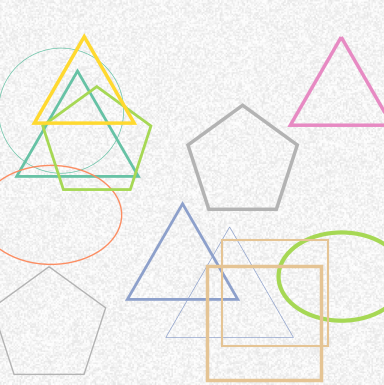[{"shape": "circle", "thickness": 0.5, "radius": 0.81, "center": [0.159, 0.712]}, {"shape": "triangle", "thickness": 2, "radius": 0.91, "center": [0.201, 0.633]}, {"shape": "oval", "thickness": 1, "radius": 0.92, "center": [0.132, 0.442]}, {"shape": "triangle", "thickness": 0.5, "radius": 0.96, "center": [0.596, 0.219]}, {"shape": "triangle", "thickness": 2, "radius": 0.83, "center": [0.474, 0.305]}, {"shape": "triangle", "thickness": 2.5, "radius": 0.76, "center": [0.886, 0.751]}, {"shape": "pentagon", "thickness": 2, "radius": 0.74, "center": [0.252, 0.627]}, {"shape": "oval", "thickness": 3, "radius": 0.82, "center": [0.887, 0.282]}, {"shape": "triangle", "thickness": 2.5, "radius": 0.75, "center": [0.219, 0.755]}, {"shape": "square", "thickness": 2.5, "radius": 0.74, "center": [0.686, 0.16]}, {"shape": "square", "thickness": 1.5, "radius": 0.69, "center": [0.714, 0.239]}, {"shape": "pentagon", "thickness": 1, "radius": 0.77, "center": [0.127, 0.153]}, {"shape": "pentagon", "thickness": 2.5, "radius": 0.75, "center": [0.63, 0.577]}]